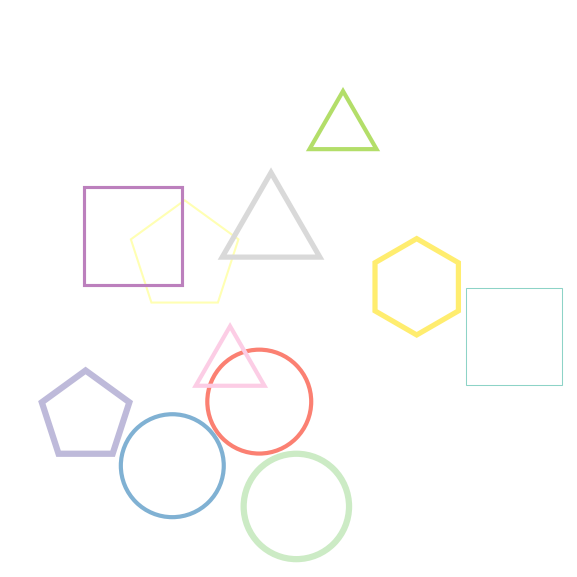[{"shape": "square", "thickness": 0.5, "radius": 0.42, "center": [0.891, 0.416]}, {"shape": "pentagon", "thickness": 1, "radius": 0.49, "center": [0.32, 0.554]}, {"shape": "pentagon", "thickness": 3, "radius": 0.4, "center": [0.148, 0.278]}, {"shape": "circle", "thickness": 2, "radius": 0.45, "center": [0.449, 0.304]}, {"shape": "circle", "thickness": 2, "radius": 0.45, "center": [0.298, 0.193]}, {"shape": "triangle", "thickness": 2, "radius": 0.33, "center": [0.594, 0.774]}, {"shape": "triangle", "thickness": 2, "radius": 0.34, "center": [0.398, 0.366]}, {"shape": "triangle", "thickness": 2.5, "radius": 0.49, "center": [0.469, 0.603]}, {"shape": "square", "thickness": 1.5, "radius": 0.42, "center": [0.23, 0.591]}, {"shape": "circle", "thickness": 3, "radius": 0.46, "center": [0.513, 0.122]}, {"shape": "hexagon", "thickness": 2.5, "radius": 0.42, "center": [0.722, 0.503]}]